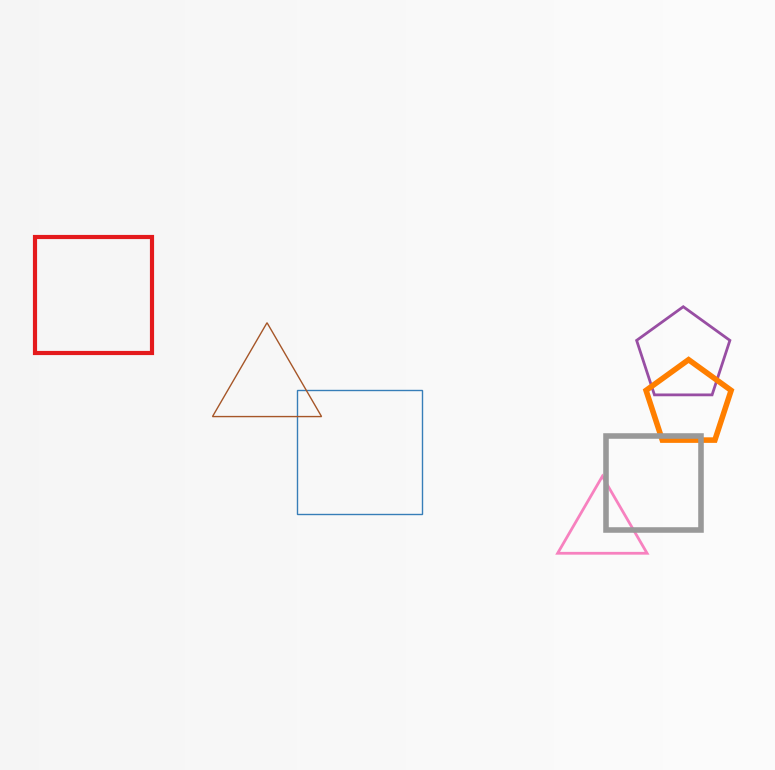[{"shape": "square", "thickness": 1.5, "radius": 0.38, "center": [0.121, 0.617]}, {"shape": "square", "thickness": 0.5, "radius": 0.4, "center": [0.464, 0.412]}, {"shape": "pentagon", "thickness": 1, "radius": 0.32, "center": [0.882, 0.538]}, {"shape": "pentagon", "thickness": 2, "radius": 0.29, "center": [0.889, 0.475]}, {"shape": "triangle", "thickness": 0.5, "radius": 0.41, "center": [0.345, 0.5]}, {"shape": "triangle", "thickness": 1, "radius": 0.33, "center": [0.777, 0.315]}, {"shape": "square", "thickness": 2, "radius": 0.31, "center": [0.843, 0.372]}]